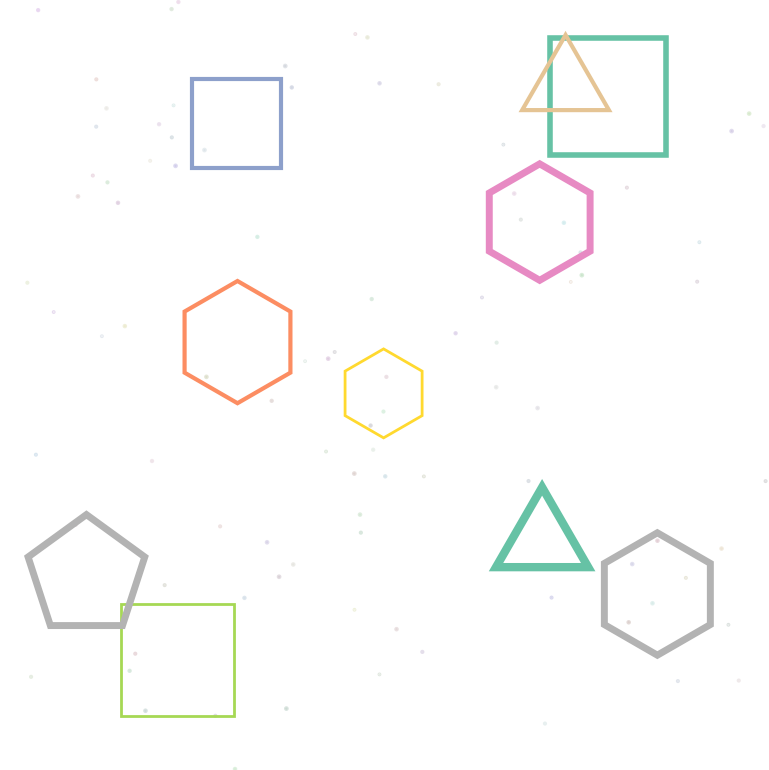[{"shape": "triangle", "thickness": 3, "radius": 0.35, "center": [0.704, 0.298]}, {"shape": "square", "thickness": 2, "radius": 0.38, "center": [0.789, 0.874]}, {"shape": "hexagon", "thickness": 1.5, "radius": 0.4, "center": [0.308, 0.556]}, {"shape": "square", "thickness": 1.5, "radius": 0.29, "center": [0.307, 0.84]}, {"shape": "hexagon", "thickness": 2.5, "radius": 0.38, "center": [0.701, 0.712]}, {"shape": "square", "thickness": 1, "radius": 0.36, "center": [0.23, 0.142]}, {"shape": "hexagon", "thickness": 1, "radius": 0.29, "center": [0.498, 0.489]}, {"shape": "triangle", "thickness": 1.5, "radius": 0.33, "center": [0.734, 0.89]}, {"shape": "pentagon", "thickness": 2.5, "radius": 0.4, "center": [0.112, 0.252]}, {"shape": "hexagon", "thickness": 2.5, "radius": 0.4, "center": [0.854, 0.229]}]